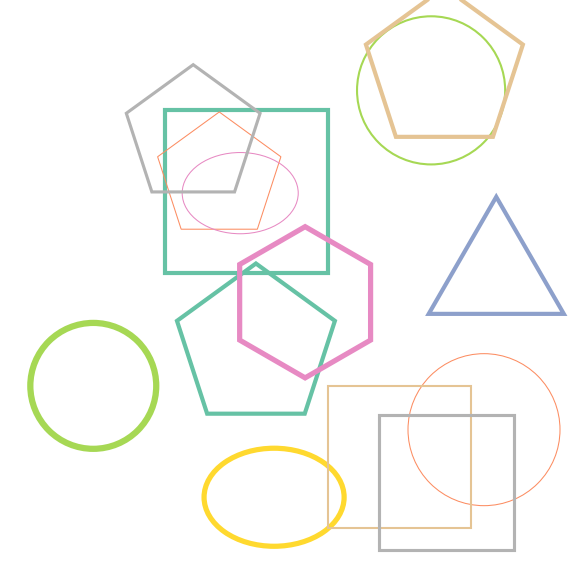[{"shape": "square", "thickness": 2, "radius": 0.7, "center": [0.427, 0.668]}, {"shape": "pentagon", "thickness": 2, "radius": 0.72, "center": [0.443, 0.399]}, {"shape": "pentagon", "thickness": 0.5, "radius": 0.56, "center": [0.38, 0.693]}, {"shape": "circle", "thickness": 0.5, "radius": 0.66, "center": [0.838, 0.255]}, {"shape": "triangle", "thickness": 2, "radius": 0.68, "center": [0.859, 0.523]}, {"shape": "hexagon", "thickness": 2.5, "radius": 0.65, "center": [0.528, 0.476]}, {"shape": "oval", "thickness": 0.5, "radius": 0.5, "center": [0.416, 0.665]}, {"shape": "circle", "thickness": 1, "radius": 0.64, "center": [0.746, 0.843]}, {"shape": "circle", "thickness": 3, "radius": 0.55, "center": [0.162, 0.331]}, {"shape": "oval", "thickness": 2.5, "radius": 0.61, "center": [0.475, 0.138]}, {"shape": "pentagon", "thickness": 2, "radius": 0.71, "center": [0.77, 0.878]}, {"shape": "square", "thickness": 1, "radius": 0.62, "center": [0.692, 0.208]}, {"shape": "pentagon", "thickness": 1.5, "radius": 0.61, "center": [0.335, 0.765]}, {"shape": "square", "thickness": 1.5, "radius": 0.58, "center": [0.773, 0.163]}]